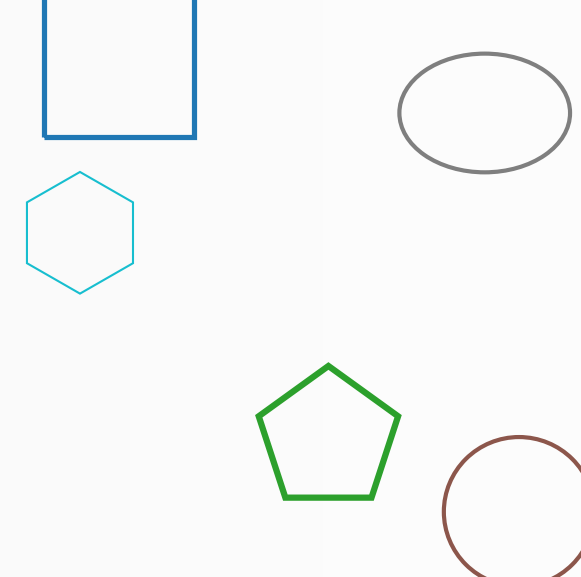[{"shape": "square", "thickness": 2.5, "radius": 0.64, "center": [0.205, 0.891]}, {"shape": "pentagon", "thickness": 3, "radius": 0.63, "center": [0.565, 0.239]}, {"shape": "circle", "thickness": 2, "radius": 0.65, "center": [0.893, 0.113]}, {"shape": "oval", "thickness": 2, "radius": 0.73, "center": [0.834, 0.804]}, {"shape": "hexagon", "thickness": 1, "radius": 0.53, "center": [0.138, 0.596]}]